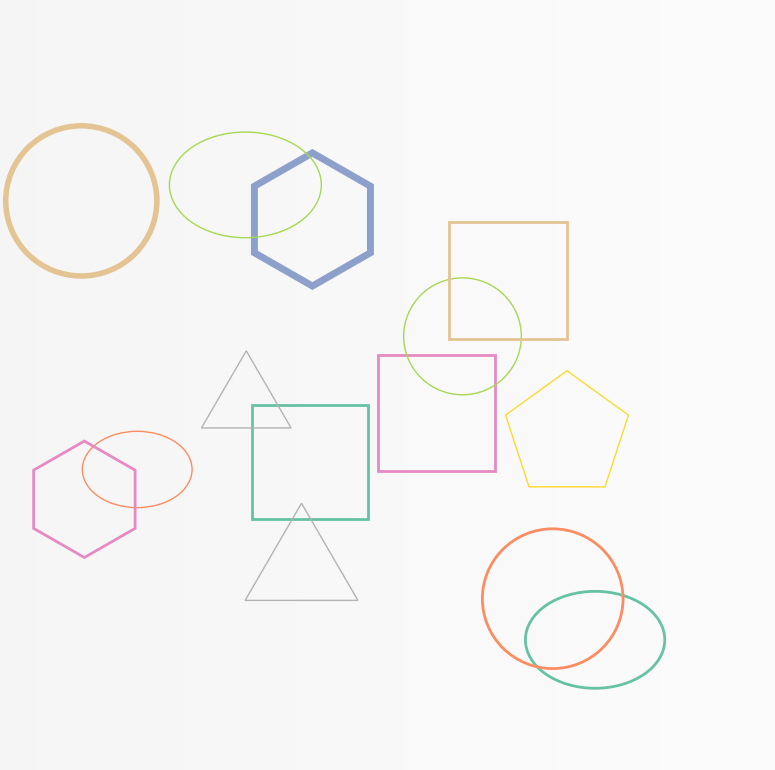[{"shape": "square", "thickness": 1, "radius": 0.37, "center": [0.4, 0.4]}, {"shape": "oval", "thickness": 1, "radius": 0.45, "center": [0.768, 0.169]}, {"shape": "oval", "thickness": 0.5, "radius": 0.35, "center": [0.177, 0.39]}, {"shape": "circle", "thickness": 1, "radius": 0.45, "center": [0.713, 0.222]}, {"shape": "hexagon", "thickness": 2.5, "radius": 0.43, "center": [0.403, 0.715]}, {"shape": "square", "thickness": 1, "radius": 0.38, "center": [0.563, 0.463]}, {"shape": "hexagon", "thickness": 1, "radius": 0.38, "center": [0.109, 0.352]}, {"shape": "oval", "thickness": 0.5, "radius": 0.49, "center": [0.317, 0.76]}, {"shape": "circle", "thickness": 0.5, "radius": 0.38, "center": [0.597, 0.563]}, {"shape": "pentagon", "thickness": 0.5, "radius": 0.42, "center": [0.732, 0.435]}, {"shape": "square", "thickness": 1, "radius": 0.38, "center": [0.655, 0.636]}, {"shape": "circle", "thickness": 2, "radius": 0.49, "center": [0.105, 0.739]}, {"shape": "triangle", "thickness": 0.5, "radius": 0.33, "center": [0.318, 0.478]}, {"shape": "triangle", "thickness": 0.5, "radius": 0.42, "center": [0.389, 0.262]}]